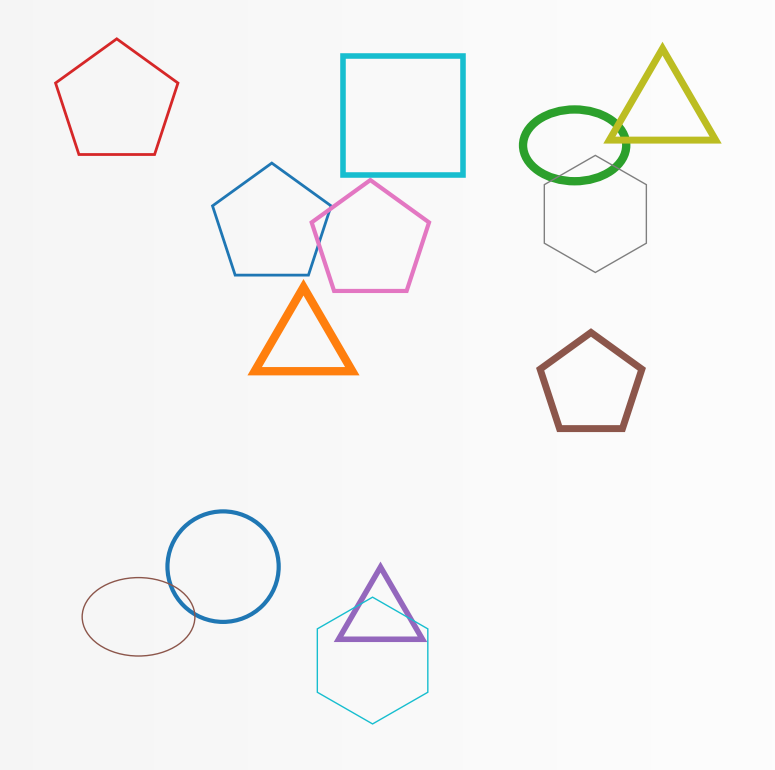[{"shape": "pentagon", "thickness": 1, "radius": 0.4, "center": [0.351, 0.708]}, {"shape": "circle", "thickness": 1.5, "radius": 0.36, "center": [0.288, 0.264]}, {"shape": "triangle", "thickness": 3, "radius": 0.36, "center": [0.392, 0.554]}, {"shape": "oval", "thickness": 3, "radius": 0.33, "center": [0.741, 0.811]}, {"shape": "pentagon", "thickness": 1, "radius": 0.42, "center": [0.151, 0.867]}, {"shape": "triangle", "thickness": 2, "radius": 0.31, "center": [0.491, 0.201]}, {"shape": "pentagon", "thickness": 2.5, "radius": 0.35, "center": [0.763, 0.499]}, {"shape": "oval", "thickness": 0.5, "radius": 0.36, "center": [0.179, 0.199]}, {"shape": "pentagon", "thickness": 1.5, "radius": 0.4, "center": [0.478, 0.687]}, {"shape": "hexagon", "thickness": 0.5, "radius": 0.38, "center": [0.768, 0.722]}, {"shape": "triangle", "thickness": 2.5, "radius": 0.4, "center": [0.855, 0.858]}, {"shape": "hexagon", "thickness": 0.5, "radius": 0.41, "center": [0.481, 0.142]}, {"shape": "square", "thickness": 2, "radius": 0.39, "center": [0.52, 0.85]}]